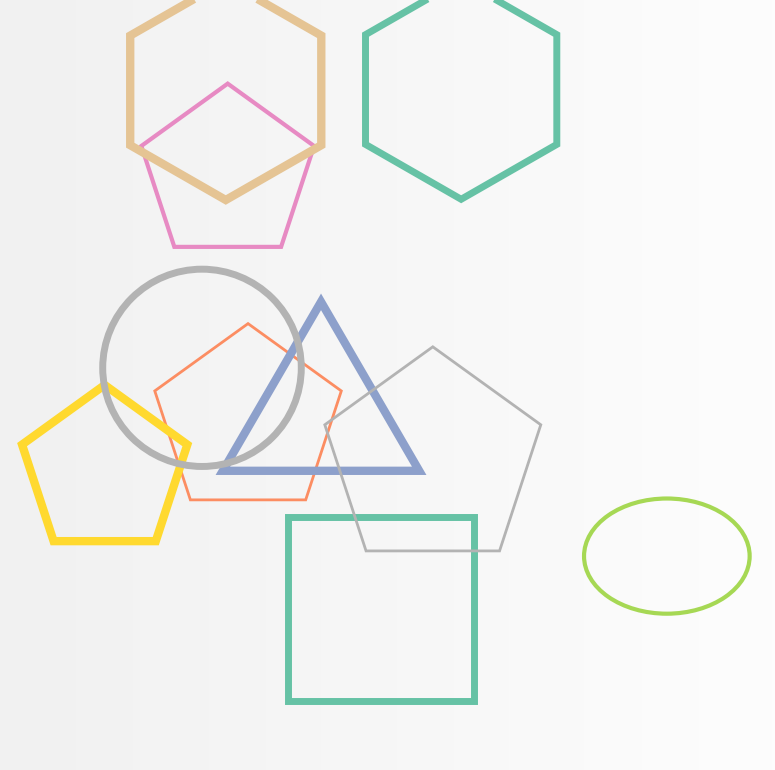[{"shape": "square", "thickness": 2.5, "radius": 0.6, "center": [0.492, 0.209]}, {"shape": "hexagon", "thickness": 2.5, "radius": 0.71, "center": [0.595, 0.884]}, {"shape": "pentagon", "thickness": 1, "radius": 0.63, "center": [0.32, 0.453]}, {"shape": "triangle", "thickness": 3, "radius": 0.73, "center": [0.414, 0.462]}, {"shape": "pentagon", "thickness": 1.5, "radius": 0.59, "center": [0.294, 0.774]}, {"shape": "oval", "thickness": 1.5, "radius": 0.53, "center": [0.86, 0.278]}, {"shape": "pentagon", "thickness": 3, "radius": 0.56, "center": [0.135, 0.388]}, {"shape": "hexagon", "thickness": 3, "radius": 0.71, "center": [0.291, 0.883]}, {"shape": "circle", "thickness": 2.5, "radius": 0.64, "center": [0.261, 0.522]}, {"shape": "pentagon", "thickness": 1, "radius": 0.73, "center": [0.558, 0.403]}]